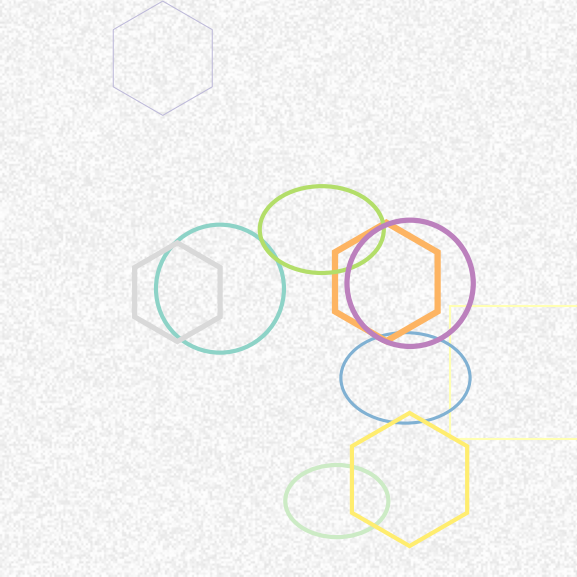[{"shape": "circle", "thickness": 2, "radius": 0.55, "center": [0.381, 0.499]}, {"shape": "square", "thickness": 1, "radius": 0.58, "center": [0.895, 0.354]}, {"shape": "hexagon", "thickness": 0.5, "radius": 0.49, "center": [0.282, 0.898]}, {"shape": "oval", "thickness": 1.5, "radius": 0.56, "center": [0.702, 0.345]}, {"shape": "hexagon", "thickness": 3, "radius": 0.51, "center": [0.669, 0.511]}, {"shape": "oval", "thickness": 2, "radius": 0.54, "center": [0.557, 0.602]}, {"shape": "hexagon", "thickness": 2.5, "radius": 0.43, "center": [0.307, 0.493]}, {"shape": "circle", "thickness": 2.5, "radius": 0.55, "center": [0.71, 0.509]}, {"shape": "oval", "thickness": 2, "radius": 0.45, "center": [0.583, 0.131]}, {"shape": "hexagon", "thickness": 2, "radius": 0.58, "center": [0.709, 0.169]}]